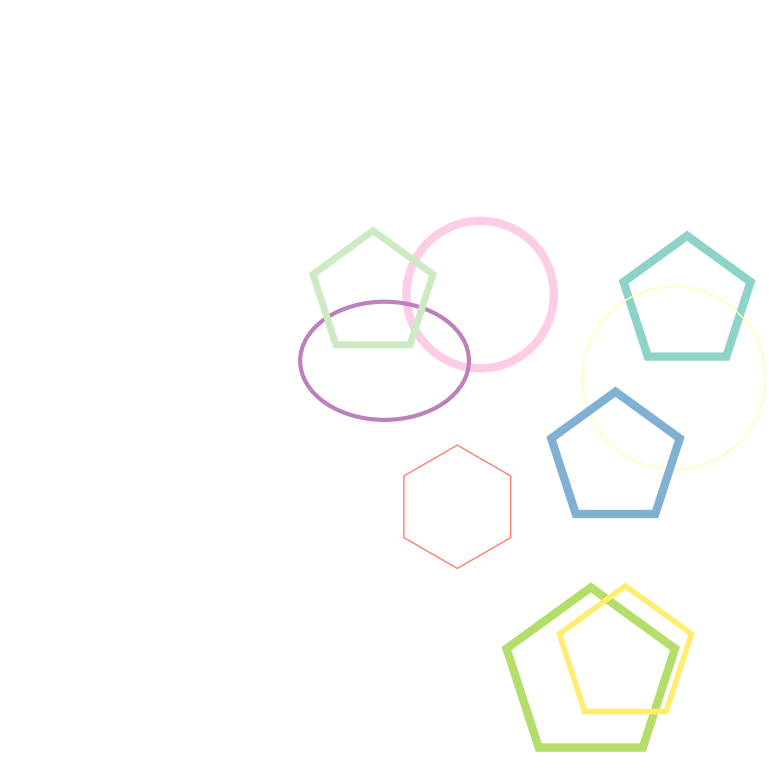[{"shape": "pentagon", "thickness": 3, "radius": 0.43, "center": [0.892, 0.607]}, {"shape": "circle", "thickness": 0.5, "radius": 0.59, "center": [0.875, 0.509]}, {"shape": "hexagon", "thickness": 0.5, "radius": 0.4, "center": [0.594, 0.342]}, {"shape": "pentagon", "thickness": 3, "radius": 0.44, "center": [0.799, 0.404]}, {"shape": "pentagon", "thickness": 3, "radius": 0.57, "center": [0.767, 0.122]}, {"shape": "circle", "thickness": 3, "radius": 0.48, "center": [0.624, 0.617]}, {"shape": "oval", "thickness": 1.5, "radius": 0.55, "center": [0.499, 0.531]}, {"shape": "pentagon", "thickness": 2.5, "radius": 0.41, "center": [0.484, 0.618]}, {"shape": "pentagon", "thickness": 2, "radius": 0.45, "center": [0.812, 0.149]}]